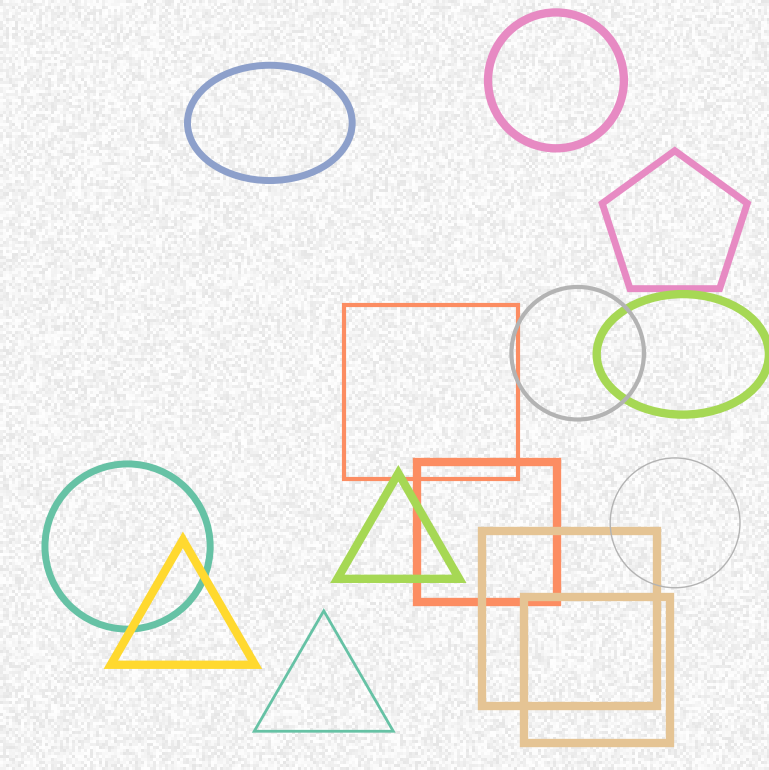[{"shape": "circle", "thickness": 2.5, "radius": 0.54, "center": [0.166, 0.29]}, {"shape": "triangle", "thickness": 1, "radius": 0.52, "center": [0.42, 0.102]}, {"shape": "square", "thickness": 1.5, "radius": 0.56, "center": [0.559, 0.491]}, {"shape": "square", "thickness": 3, "radius": 0.45, "center": [0.633, 0.309]}, {"shape": "oval", "thickness": 2.5, "radius": 0.53, "center": [0.35, 0.84]}, {"shape": "pentagon", "thickness": 2.5, "radius": 0.5, "center": [0.876, 0.705]}, {"shape": "circle", "thickness": 3, "radius": 0.44, "center": [0.722, 0.896]}, {"shape": "oval", "thickness": 3, "radius": 0.56, "center": [0.887, 0.54]}, {"shape": "triangle", "thickness": 3, "radius": 0.46, "center": [0.517, 0.294]}, {"shape": "triangle", "thickness": 3, "radius": 0.54, "center": [0.238, 0.191]}, {"shape": "square", "thickness": 3, "radius": 0.47, "center": [0.775, 0.13]}, {"shape": "square", "thickness": 3, "radius": 0.57, "center": [0.74, 0.197]}, {"shape": "circle", "thickness": 1.5, "radius": 0.43, "center": [0.75, 0.541]}, {"shape": "circle", "thickness": 0.5, "radius": 0.42, "center": [0.877, 0.321]}]